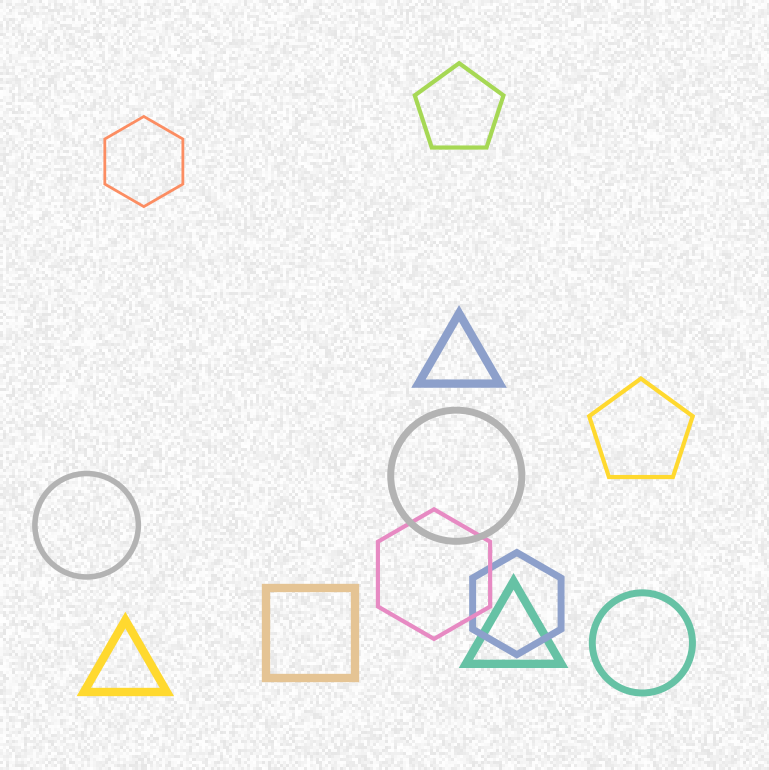[{"shape": "triangle", "thickness": 3, "radius": 0.36, "center": [0.667, 0.174]}, {"shape": "circle", "thickness": 2.5, "radius": 0.33, "center": [0.834, 0.165]}, {"shape": "hexagon", "thickness": 1, "radius": 0.29, "center": [0.187, 0.79]}, {"shape": "hexagon", "thickness": 2.5, "radius": 0.33, "center": [0.671, 0.216]}, {"shape": "triangle", "thickness": 3, "radius": 0.3, "center": [0.596, 0.532]}, {"shape": "hexagon", "thickness": 1.5, "radius": 0.42, "center": [0.564, 0.254]}, {"shape": "pentagon", "thickness": 1.5, "radius": 0.3, "center": [0.596, 0.857]}, {"shape": "pentagon", "thickness": 1.5, "radius": 0.35, "center": [0.832, 0.438]}, {"shape": "triangle", "thickness": 3, "radius": 0.31, "center": [0.163, 0.132]}, {"shape": "square", "thickness": 3, "radius": 0.29, "center": [0.403, 0.178]}, {"shape": "circle", "thickness": 2, "radius": 0.34, "center": [0.112, 0.318]}, {"shape": "circle", "thickness": 2.5, "radius": 0.43, "center": [0.593, 0.382]}]